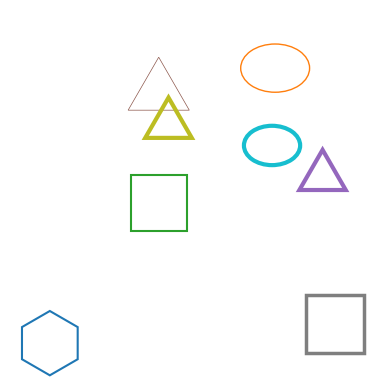[{"shape": "hexagon", "thickness": 1.5, "radius": 0.42, "center": [0.129, 0.109]}, {"shape": "oval", "thickness": 1, "radius": 0.45, "center": [0.715, 0.823]}, {"shape": "square", "thickness": 1.5, "radius": 0.36, "center": [0.412, 0.473]}, {"shape": "triangle", "thickness": 3, "radius": 0.35, "center": [0.838, 0.541]}, {"shape": "triangle", "thickness": 0.5, "radius": 0.46, "center": [0.412, 0.76]}, {"shape": "square", "thickness": 2.5, "radius": 0.38, "center": [0.87, 0.159]}, {"shape": "triangle", "thickness": 3, "radius": 0.35, "center": [0.438, 0.677]}, {"shape": "oval", "thickness": 3, "radius": 0.37, "center": [0.707, 0.622]}]